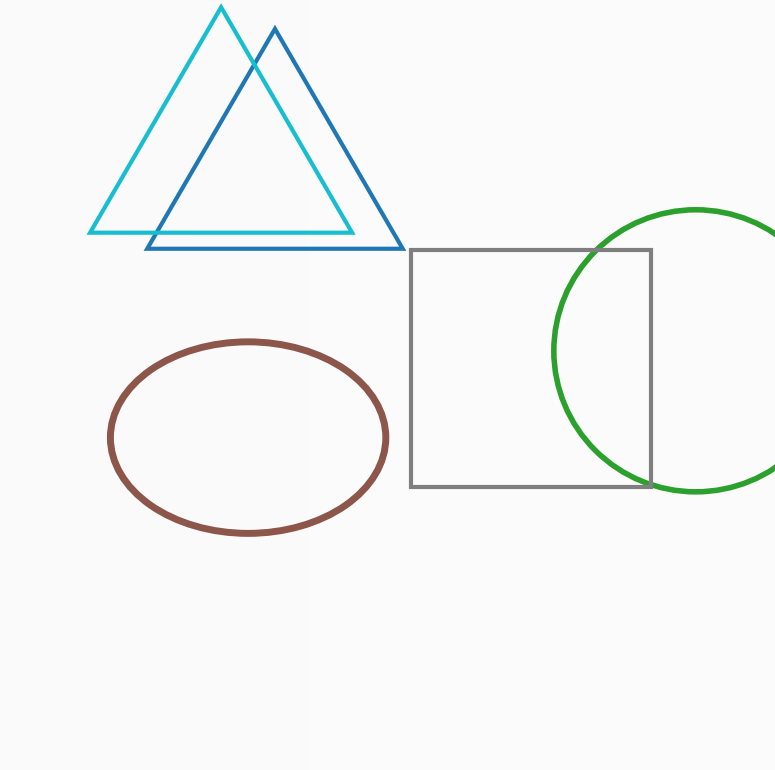[{"shape": "triangle", "thickness": 1.5, "radius": 0.95, "center": [0.355, 0.772]}, {"shape": "circle", "thickness": 2, "radius": 0.92, "center": [0.898, 0.544]}, {"shape": "oval", "thickness": 2.5, "radius": 0.89, "center": [0.32, 0.432]}, {"shape": "square", "thickness": 1.5, "radius": 0.77, "center": [0.685, 0.521]}, {"shape": "triangle", "thickness": 1.5, "radius": 0.98, "center": [0.285, 0.795]}]